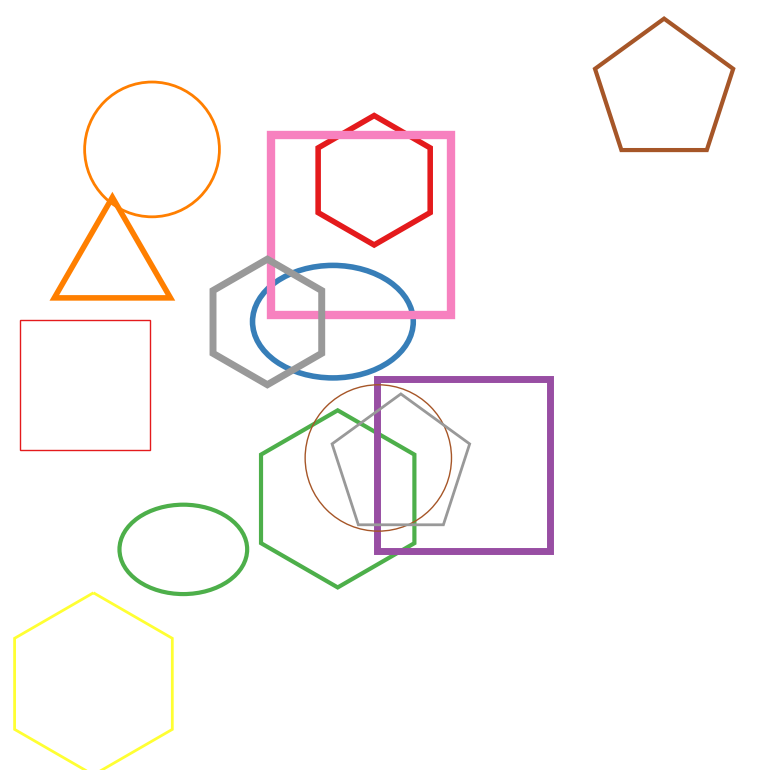[{"shape": "square", "thickness": 0.5, "radius": 0.42, "center": [0.111, 0.5]}, {"shape": "hexagon", "thickness": 2, "radius": 0.42, "center": [0.486, 0.766]}, {"shape": "oval", "thickness": 2, "radius": 0.52, "center": [0.432, 0.582]}, {"shape": "hexagon", "thickness": 1.5, "radius": 0.58, "center": [0.439, 0.352]}, {"shape": "oval", "thickness": 1.5, "radius": 0.41, "center": [0.238, 0.287]}, {"shape": "square", "thickness": 2.5, "radius": 0.56, "center": [0.602, 0.396]}, {"shape": "circle", "thickness": 1, "radius": 0.44, "center": [0.197, 0.806]}, {"shape": "triangle", "thickness": 2, "radius": 0.44, "center": [0.146, 0.657]}, {"shape": "hexagon", "thickness": 1, "radius": 0.59, "center": [0.121, 0.112]}, {"shape": "pentagon", "thickness": 1.5, "radius": 0.47, "center": [0.862, 0.881]}, {"shape": "circle", "thickness": 0.5, "radius": 0.48, "center": [0.491, 0.405]}, {"shape": "square", "thickness": 3, "radius": 0.58, "center": [0.469, 0.708]}, {"shape": "hexagon", "thickness": 2.5, "radius": 0.41, "center": [0.347, 0.582]}, {"shape": "pentagon", "thickness": 1, "radius": 0.47, "center": [0.521, 0.394]}]